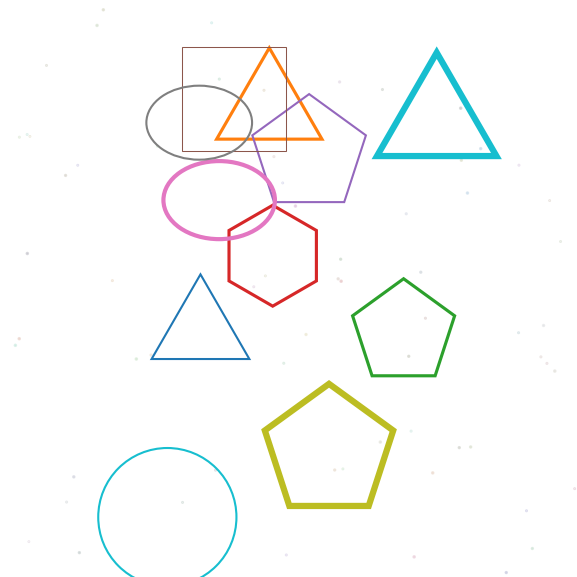[{"shape": "triangle", "thickness": 1, "radius": 0.49, "center": [0.347, 0.426]}, {"shape": "triangle", "thickness": 1.5, "radius": 0.53, "center": [0.466, 0.811]}, {"shape": "pentagon", "thickness": 1.5, "radius": 0.46, "center": [0.699, 0.424]}, {"shape": "hexagon", "thickness": 1.5, "radius": 0.44, "center": [0.472, 0.556]}, {"shape": "pentagon", "thickness": 1, "radius": 0.52, "center": [0.535, 0.733]}, {"shape": "square", "thickness": 0.5, "radius": 0.45, "center": [0.405, 0.827]}, {"shape": "oval", "thickness": 2, "radius": 0.48, "center": [0.38, 0.653]}, {"shape": "oval", "thickness": 1, "radius": 0.46, "center": [0.345, 0.787]}, {"shape": "pentagon", "thickness": 3, "radius": 0.58, "center": [0.57, 0.218]}, {"shape": "circle", "thickness": 1, "radius": 0.6, "center": [0.29, 0.104]}, {"shape": "triangle", "thickness": 3, "radius": 0.6, "center": [0.756, 0.789]}]